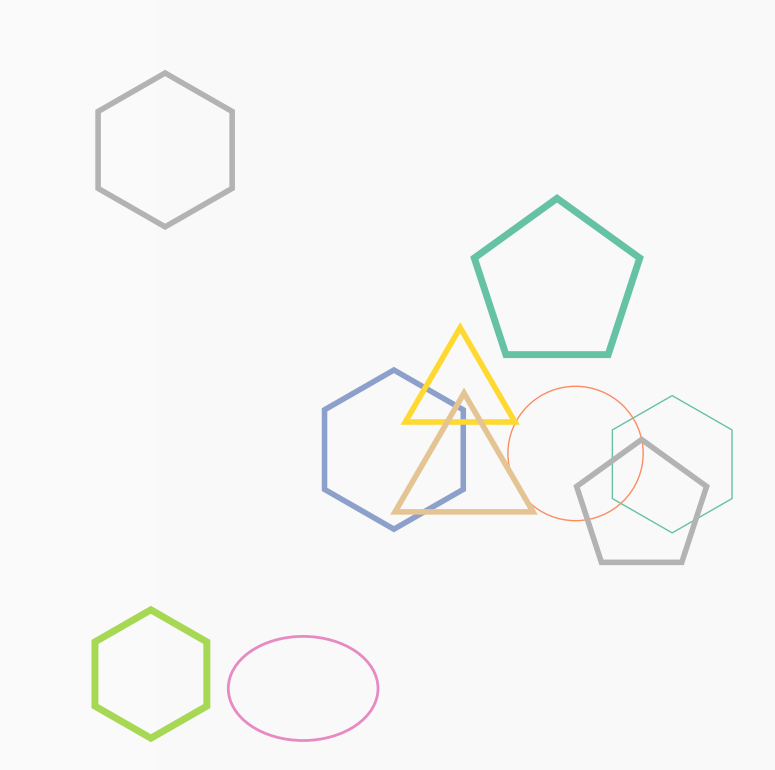[{"shape": "pentagon", "thickness": 2.5, "radius": 0.56, "center": [0.719, 0.63]}, {"shape": "hexagon", "thickness": 0.5, "radius": 0.45, "center": [0.867, 0.397]}, {"shape": "circle", "thickness": 0.5, "radius": 0.44, "center": [0.743, 0.411]}, {"shape": "hexagon", "thickness": 2, "radius": 0.52, "center": [0.508, 0.416]}, {"shape": "oval", "thickness": 1, "radius": 0.48, "center": [0.391, 0.106]}, {"shape": "hexagon", "thickness": 2.5, "radius": 0.42, "center": [0.195, 0.125]}, {"shape": "triangle", "thickness": 2, "radius": 0.41, "center": [0.594, 0.493]}, {"shape": "triangle", "thickness": 2, "radius": 0.51, "center": [0.599, 0.387]}, {"shape": "hexagon", "thickness": 2, "radius": 0.5, "center": [0.213, 0.805]}, {"shape": "pentagon", "thickness": 2, "radius": 0.44, "center": [0.828, 0.341]}]